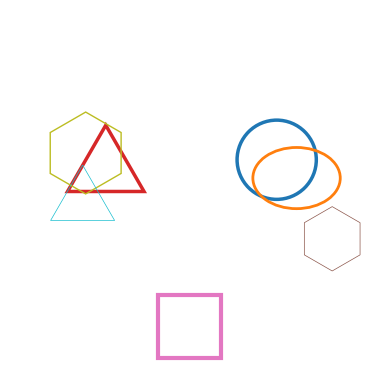[{"shape": "circle", "thickness": 2.5, "radius": 0.51, "center": [0.719, 0.585]}, {"shape": "oval", "thickness": 2, "radius": 0.57, "center": [0.77, 0.537]}, {"shape": "triangle", "thickness": 2.5, "radius": 0.57, "center": [0.275, 0.56]}, {"shape": "hexagon", "thickness": 0.5, "radius": 0.42, "center": [0.863, 0.38]}, {"shape": "square", "thickness": 3, "radius": 0.41, "center": [0.491, 0.153]}, {"shape": "hexagon", "thickness": 1, "radius": 0.53, "center": [0.223, 0.603]}, {"shape": "triangle", "thickness": 0.5, "radius": 0.48, "center": [0.215, 0.475]}]